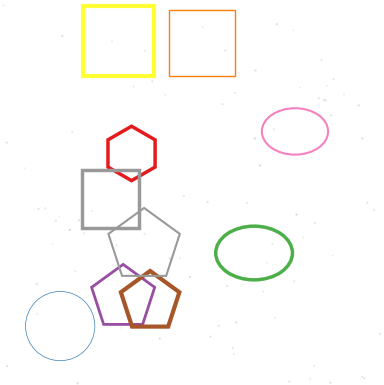[{"shape": "hexagon", "thickness": 2.5, "radius": 0.35, "center": [0.342, 0.601]}, {"shape": "circle", "thickness": 0.5, "radius": 0.45, "center": [0.156, 0.153]}, {"shape": "oval", "thickness": 2.5, "radius": 0.5, "center": [0.66, 0.343]}, {"shape": "pentagon", "thickness": 2, "radius": 0.43, "center": [0.32, 0.227]}, {"shape": "square", "thickness": 1, "radius": 0.43, "center": [0.525, 0.889]}, {"shape": "square", "thickness": 3, "radius": 0.46, "center": [0.308, 0.893]}, {"shape": "pentagon", "thickness": 3, "radius": 0.4, "center": [0.39, 0.216]}, {"shape": "oval", "thickness": 1.5, "radius": 0.43, "center": [0.766, 0.659]}, {"shape": "square", "thickness": 2.5, "radius": 0.37, "center": [0.287, 0.483]}, {"shape": "pentagon", "thickness": 1.5, "radius": 0.49, "center": [0.374, 0.362]}]